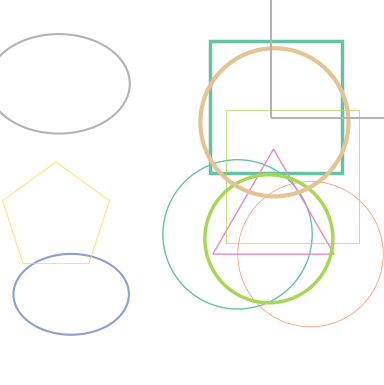[{"shape": "circle", "thickness": 1, "radius": 0.97, "center": [0.617, 0.391]}, {"shape": "square", "thickness": 2.5, "radius": 0.86, "center": [0.716, 0.721]}, {"shape": "circle", "thickness": 0.5, "radius": 0.94, "center": [0.807, 0.34]}, {"shape": "oval", "thickness": 1.5, "radius": 0.75, "center": [0.185, 0.236]}, {"shape": "triangle", "thickness": 1, "radius": 0.91, "center": [0.71, 0.431]}, {"shape": "circle", "thickness": 2.5, "radius": 0.83, "center": [0.698, 0.38]}, {"shape": "square", "thickness": 0.5, "radius": 0.87, "center": [0.76, 0.541]}, {"shape": "pentagon", "thickness": 0.5, "radius": 0.73, "center": [0.145, 0.434]}, {"shape": "circle", "thickness": 3, "radius": 0.96, "center": [0.713, 0.682]}, {"shape": "square", "thickness": 1.5, "radius": 0.87, "center": [0.879, 0.869]}, {"shape": "oval", "thickness": 1.5, "radius": 0.92, "center": [0.153, 0.782]}]